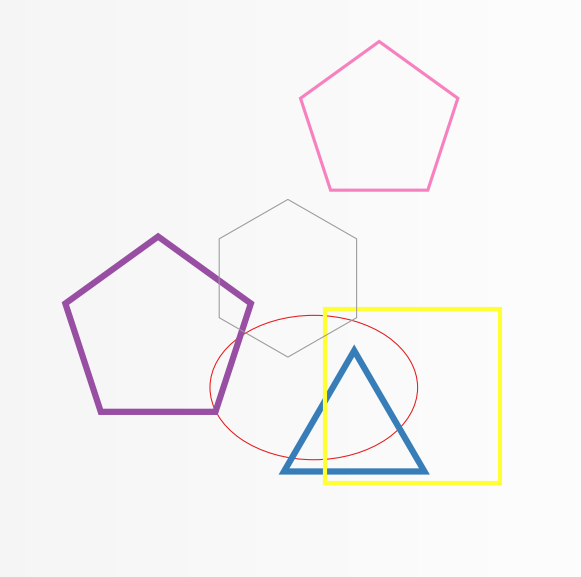[{"shape": "oval", "thickness": 0.5, "radius": 0.89, "center": [0.54, 0.328]}, {"shape": "triangle", "thickness": 3, "radius": 0.7, "center": [0.609, 0.252]}, {"shape": "pentagon", "thickness": 3, "radius": 0.84, "center": [0.272, 0.422]}, {"shape": "square", "thickness": 2, "radius": 0.75, "center": [0.71, 0.314]}, {"shape": "pentagon", "thickness": 1.5, "radius": 0.71, "center": [0.652, 0.785]}, {"shape": "hexagon", "thickness": 0.5, "radius": 0.68, "center": [0.495, 0.517]}]